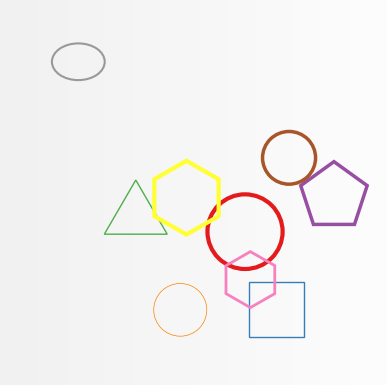[{"shape": "circle", "thickness": 3, "radius": 0.48, "center": [0.632, 0.398]}, {"shape": "square", "thickness": 1, "radius": 0.35, "center": [0.714, 0.196]}, {"shape": "triangle", "thickness": 1, "radius": 0.47, "center": [0.35, 0.439]}, {"shape": "pentagon", "thickness": 2.5, "radius": 0.45, "center": [0.862, 0.49]}, {"shape": "circle", "thickness": 0.5, "radius": 0.34, "center": [0.465, 0.195]}, {"shape": "hexagon", "thickness": 3, "radius": 0.48, "center": [0.481, 0.487]}, {"shape": "circle", "thickness": 2.5, "radius": 0.34, "center": [0.746, 0.59]}, {"shape": "hexagon", "thickness": 2, "radius": 0.36, "center": [0.646, 0.274]}, {"shape": "oval", "thickness": 1.5, "radius": 0.34, "center": [0.202, 0.84]}]